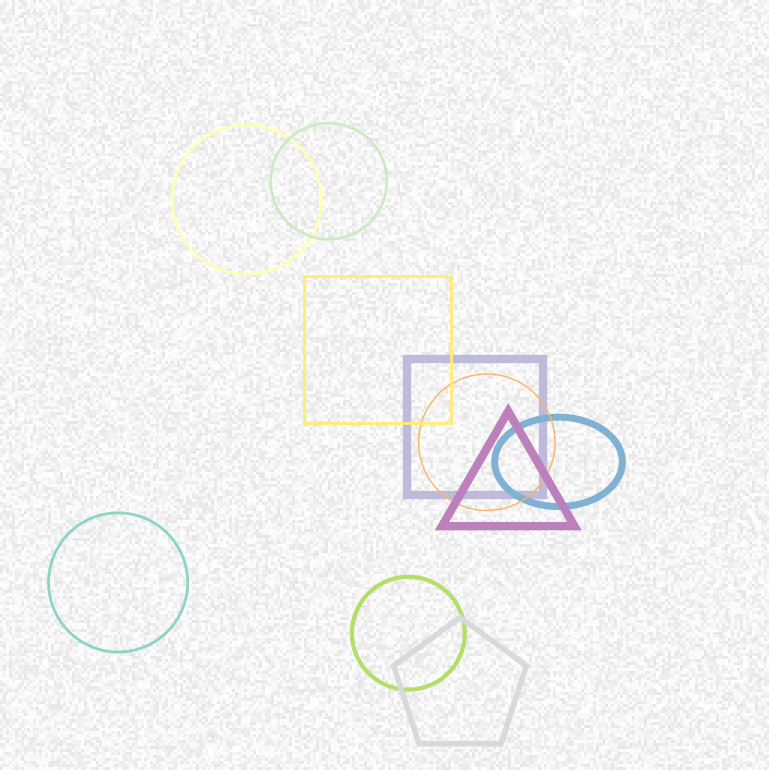[{"shape": "circle", "thickness": 1, "radius": 0.45, "center": [0.153, 0.244]}, {"shape": "circle", "thickness": 1, "radius": 0.49, "center": [0.32, 0.741]}, {"shape": "square", "thickness": 3, "radius": 0.44, "center": [0.618, 0.446]}, {"shape": "oval", "thickness": 2.5, "radius": 0.41, "center": [0.725, 0.4]}, {"shape": "circle", "thickness": 0.5, "radius": 0.44, "center": [0.632, 0.426]}, {"shape": "circle", "thickness": 1.5, "radius": 0.37, "center": [0.53, 0.178]}, {"shape": "pentagon", "thickness": 2, "radius": 0.45, "center": [0.597, 0.107]}, {"shape": "triangle", "thickness": 3, "radius": 0.5, "center": [0.66, 0.366]}, {"shape": "circle", "thickness": 1, "radius": 0.38, "center": [0.427, 0.765]}, {"shape": "square", "thickness": 1, "radius": 0.48, "center": [0.49, 0.546]}]